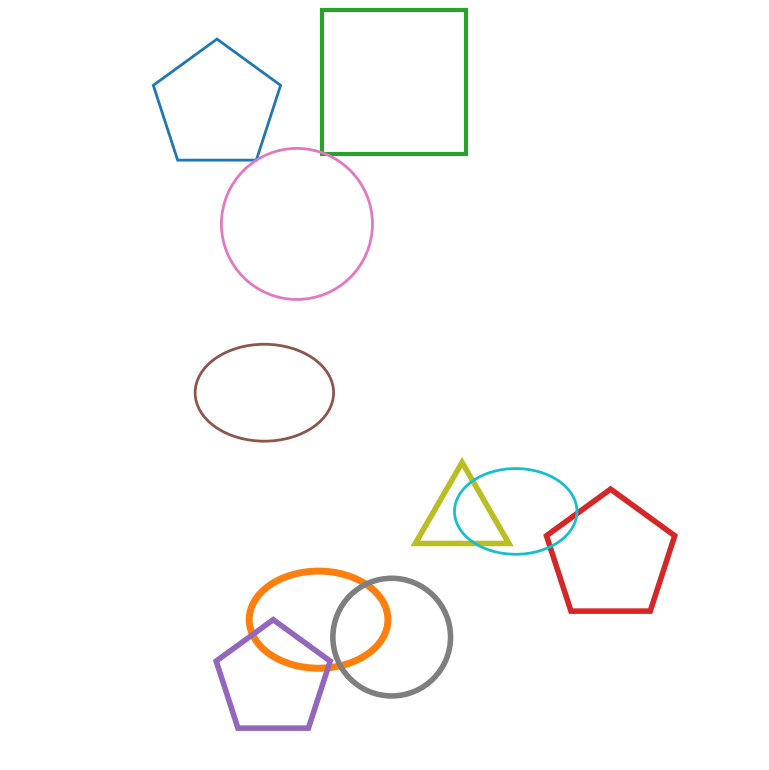[{"shape": "pentagon", "thickness": 1, "radius": 0.43, "center": [0.282, 0.862]}, {"shape": "oval", "thickness": 2.5, "radius": 0.45, "center": [0.414, 0.195]}, {"shape": "square", "thickness": 1.5, "radius": 0.47, "center": [0.512, 0.893]}, {"shape": "pentagon", "thickness": 2, "radius": 0.44, "center": [0.793, 0.277]}, {"shape": "pentagon", "thickness": 2, "radius": 0.39, "center": [0.355, 0.117]}, {"shape": "oval", "thickness": 1, "radius": 0.45, "center": [0.343, 0.49]}, {"shape": "circle", "thickness": 1, "radius": 0.49, "center": [0.386, 0.709]}, {"shape": "circle", "thickness": 2, "radius": 0.38, "center": [0.509, 0.173]}, {"shape": "triangle", "thickness": 2, "radius": 0.35, "center": [0.6, 0.329]}, {"shape": "oval", "thickness": 1, "radius": 0.4, "center": [0.67, 0.336]}]